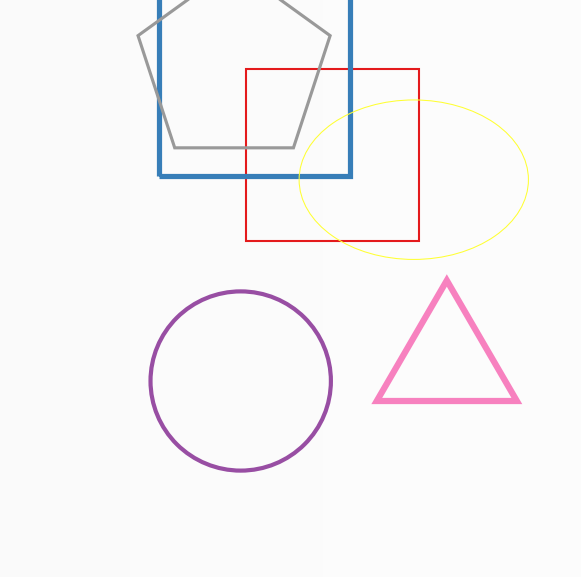[{"shape": "square", "thickness": 1, "radius": 0.74, "center": [0.572, 0.731]}, {"shape": "square", "thickness": 2.5, "radius": 0.82, "center": [0.438, 0.858]}, {"shape": "circle", "thickness": 2, "radius": 0.78, "center": [0.414, 0.339]}, {"shape": "oval", "thickness": 0.5, "radius": 0.99, "center": [0.712, 0.688]}, {"shape": "triangle", "thickness": 3, "radius": 0.7, "center": [0.769, 0.374]}, {"shape": "pentagon", "thickness": 1.5, "radius": 0.87, "center": [0.403, 0.884]}]